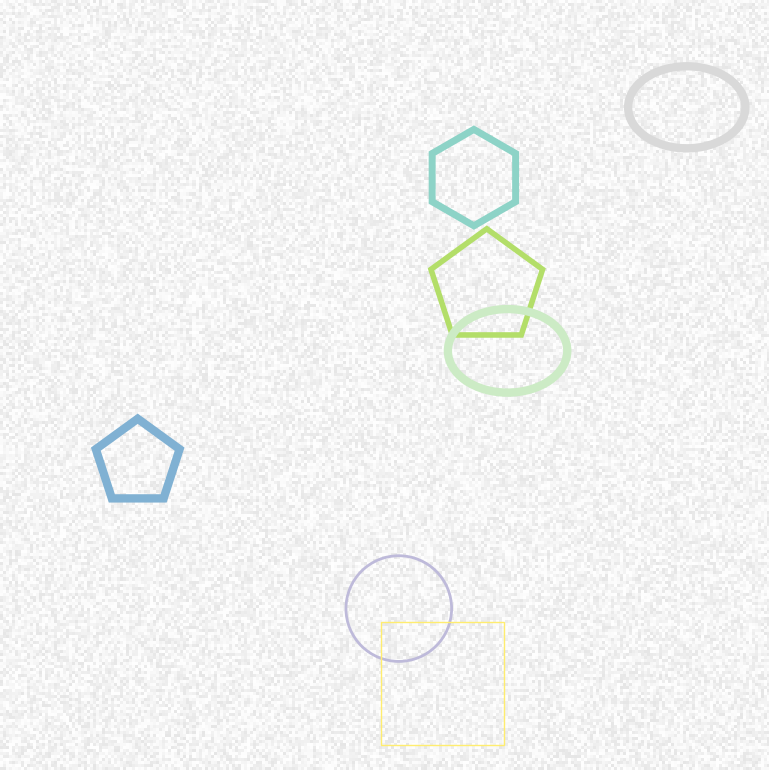[{"shape": "hexagon", "thickness": 2.5, "radius": 0.31, "center": [0.615, 0.769]}, {"shape": "circle", "thickness": 1, "radius": 0.34, "center": [0.518, 0.21]}, {"shape": "pentagon", "thickness": 3, "radius": 0.29, "center": [0.179, 0.399]}, {"shape": "pentagon", "thickness": 2, "radius": 0.38, "center": [0.632, 0.627]}, {"shape": "oval", "thickness": 3, "radius": 0.38, "center": [0.892, 0.861]}, {"shape": "oval", "thickness": 3, "radius": 0.39, "center": [0.659, 0.544]}, {"shape": "square", "thickness": 0.5, "radius": 0.4, "center": [0.574, 0.113]}]